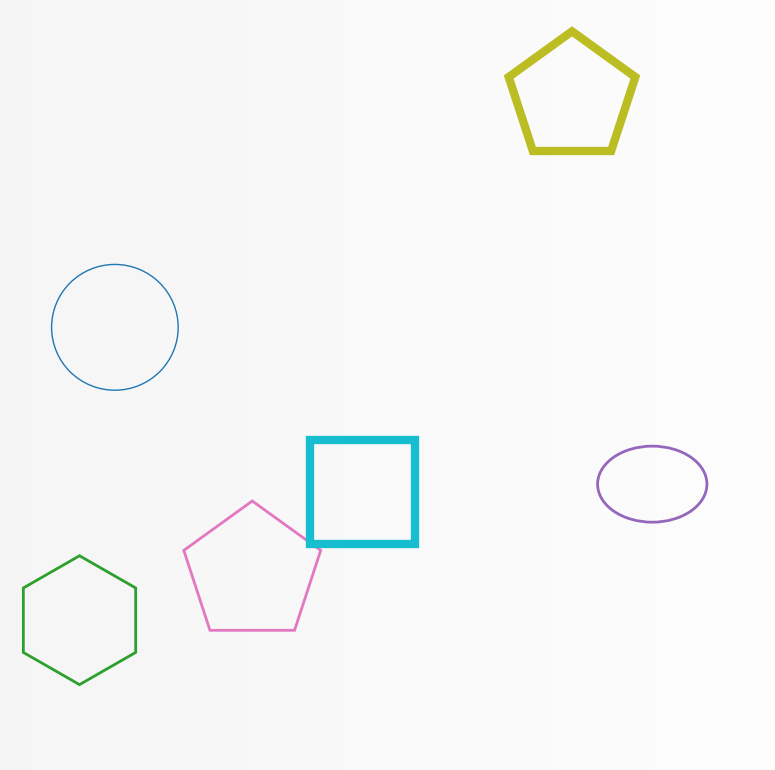[{"shape": "circle", "thickness": 0.5, "radius": 0.41, "center": [0.148, 0.575]}, {"shape": "hexagon", "thickness": 1, "radius": 0.42, "center": [0.103, 0.195]}, {"shape": "oval", "thickness": 1, "radius": 0.35, "center": [0.842, 0.371]}, {"shape": "pentagon", "thickness": 1, "radius": 0.46, "center": [0.325, 0.257]}, {"shape": "pentagon", "thickness": 3, "radius": 0.43, "center": [0.738, 0.873]}, {"shape": "square", "thickness": 3, "radius": 0.34, "center": [0.468, 0.361]}]